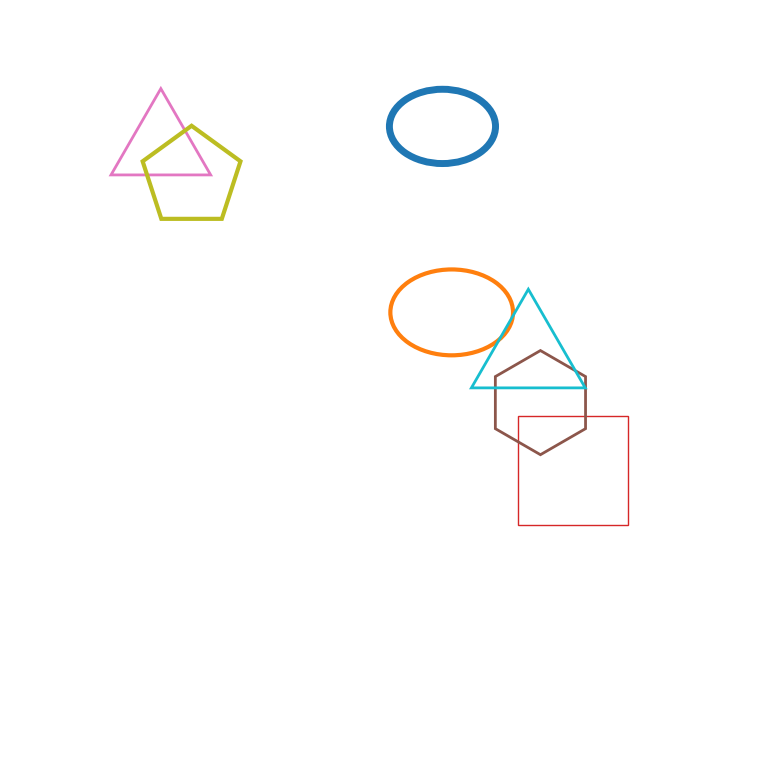[{"shape": "oval", "thickness": 2.5, "radius": 0.34, "center": [0.575, 0.836]}, {"shape": "oval", "thickness": 1.5, "radius": 0.4, "center": [0.587, 0.594]}, {"shape": "square", "thickness": 0.5, "radius": 0.36, "center": [0.744, 0.389]}, {"shape": "hexagon", "thickness": 1, "radius": 0.34, "center": [0.702, 0.477]}, {"shape": "triangle", "thickness": 1, "radius": 0.37, "center": [0.209, 0.81]}, {"shape": "pentagon", "thickness": 1.5, "radius": 0.33, "center": [0.249, 0.77]}, {"shape": "triangle", "thickness": 1, "radius": 0.43, "center": [0.686, 0.539]}]